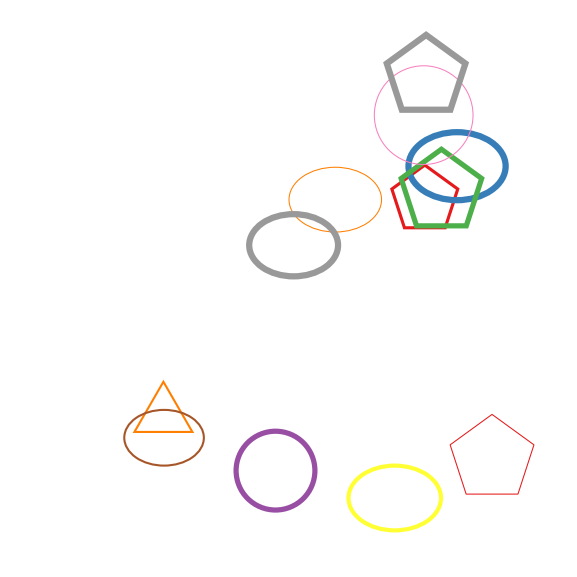[{"shape": "pentagon", "thickness": 0.5, "radius": 0.38, "center": [0.852, 0.205]}, {"shape": "pentagon", "thickness": 1.5, "radius": 0.3, "center": [0.736, 0.653]}, {"shape": "oval", "thickness": 3, "radius": 0.42, "center": [0.791, 0.711]}, {"shape": "pentagon", "thickness": 2.5, "radius": 0.37, "center": [0.764, 0.667]}, {"shape": "circle", "thickness": 2.5, "radius": 0.34, "center": [0.477, 0.184]}, {"shape": "oval", "thickness": 0.5, "radius": 0.4, "center": [0.581, 0.653]}, {"shape": "triangle", "thickness": 1, "radius": 0.29, "center": [0.283, 0.28]}, {"shape": "oval", "thickness": 2, "radius": 0.4, "center": [0.684, 0.137]}, {"shape": "oval", "thickness": 1, "radius": 0.34, "center": [0.284, 0.241]}, {"shape": "circle", "thickness": 0.5, "radius": 0.43, "center": [0.734, 0.8]}, {"shape": "pentagon", "thickness": 3, "radius": 0.36, "center": [0.738, 0.867]}, {"shape": "oval", "thickness": 3, "radius": 0.38, "center": [0.508, 0.574]}]